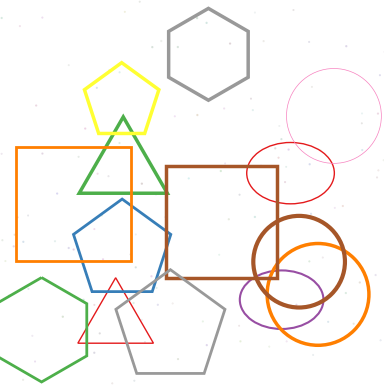[{"shape": "triangle", "thickness": 1, "radius": 0.57, "center": [0.3, 0.165]}, {"shape": "oval", "thickness": 1, "radius": 0.57, "center": [0.755, 0.55]}, {"shape": "pentagon", "thickness": 2, "radius": 0.66, "center": [0.317, 0.35]}, {"shape": "hexagon", "thickness": 2, "radius": 0.68, "center": [0.108, 0.143]}, {"shape": "triangle", "thickness": 2.5, "radius": 0.66, "center": [0.32, 0.564]}, {"shape": "oval", "thickness": 1.5, "radius": 0.54, "center": [0.731, 0.222]}, {"shape": "square", "thickness": 2, "radius": 0.74, "center": [0.191, 0.47]}, {"shape": "circle", "thickness": 2.5, "radius": 0.66, "center": [0.826, 0.235]}, {"shape": "pentagon", "thickness": 2.5, "radius": 0.51, "center": [0.316, 0.736]}, {"shape": "circle", "thickness": 3, "radius": 0.6, "center": [0.777, 0.32]}, {"shape": "square", "thickness": 2.5, "radius": 0.72, "center": [0.575, 0.423]}, {"shape": "circle", "thickness": 0.5, "radius": 0.62, "center": [0.867, 0.699]}, {"shape": "hexagon", "thickness": 2.5, "radius": 0.6, "center": [0.541, 0.859]}, {"shape": "pentagon", "thickness": 2, "radius": 0.74, "center": [0.443, 0.151]}]